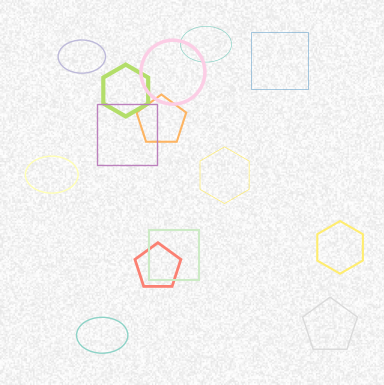[{"shape": "oval", "thickness": 0.5, "radius": 0.33, "center": [0.535, 0.885]}, {"shape": "oval", "thickness": 1, "radius": 0.33, "center": [0.265, 0.129]}, {"shape": "oval", "thickness": 1, "radius": 0.34, "center": [0.134, 0.546]}, {"shape": "oval", "thickness": 1, "radius": 0.31, "center": [0.213, 0.853]}, {"shape": "pentagon", "thickness": 2, "radius": 0.31, "center": [0.41, 0.307]}, {"shape": "square", "thickness": 0.5, "radius": 0.37, "center": [0.727, 0.842]}, {"shape": "pentagon", "thickness": 1.5, "radius": 0.34, "center": [0.419, 0.687]}, {"shape": "hexagon", "thickness": 3, "radius": 0.34, "center": [0.327, 0.765]}, {"shape": "circle", "thickness": 2.5, "radius": 0.42, "center": [0.449, 0.813]}, {"shape": "pentagon", "thickness": 1, "radius": 0.37, "center": [0.857, 0.153]}, {"shape": "square", "thickness": 1, "radius": 0.39, "center": [0.331, 0.651]}, {"shape": "square", "thickness": 1.5, "radius": 0.33, "center": [0.453, 0.338]}, {"shape": "hexagon", "thickness": 1.5, "radius": 0.34, "center": [0.883, 0.357]}, {"shape": "hexagon", "thickness": 0.5, "radius": 0.37, "center": [0.583, 0.545]}]